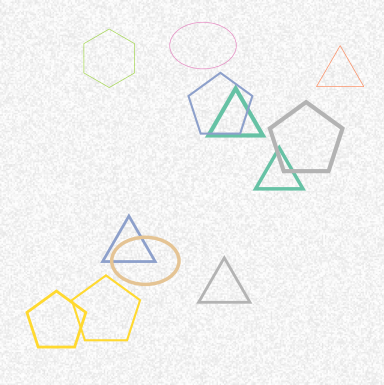[{"shape": "triangle", "thickness": 3, "radius": 0.41, "center": [0.612, 0.689]}, {"shape": "triangle", "thickness": 2.5, "radius": 0.35, "center": [0.725, 0.545]}, {"shape": "triangle", "thickness": 0.5, "radius": 0.35, "center": [0.884, 0.811]}, {"shape": "triangle", "thickness": 2, "radius": 0.39, "center": [0.335, 0.36]}, {"shape": "pentagon", "thickness": 1.5, "radius": 0.44, "center": [0.573, 0.724]}, {"shape": "oval", "thickness": 0.5, "radius": 0.43, "center": [0.527, 0.882]}, {"shape": "hexagon", "thickness": 0.5, "radius": 0.38, "center": [0.284, 0.849]}, {"shape": "pentagon", "thickness": 1.5, "radius": 0.47, "center": [0.275, 0.192]}, {"shape": "pentagon", "thickness": 2, "radius": 0.4, "center": [0.146, 0.164]}, {"shape": "oval", "thickness": 2.5, "radius": 0.44, "center": [0.378, 0.322]}, {"shape": "triangle", "thickness": 2, "radius": 0.39, "center": [0.583, 0.253]}, {"shape": "pentagon", "thickness": 3, "radius": 0.5, "center": [0.795, 0.636]}]